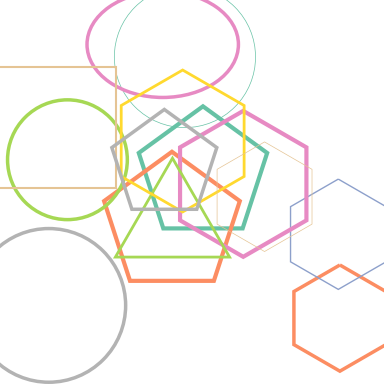[{"shape": "pentagon", "thickness": 3, "radius": 0.88, "center": [0.527, 0.549]}, {"shape": "circle", "thickness": 0.5, "radius": 0.92, "center": [0.48, 0.852]}, {"shape": "hexagon", "thickness": 2.5, "radius": 0.69, "center": [0.883, 0.174]}, {"shape": "pentagon", "thickness": 3, "radius": 0.93, "center": [0.447, 0.42]}, {"shape": "hexagon", "thickness": 1, "radius": 0.72, "center": [0.879, 0.392]}, {"shape": "hexagon", "thickness": 3, "radius": 0.95, "center": [0.632, 0.522]}, {"shape": "oval", "thickness": 2.5, "radius": 0.98, "center": [0.423, 0.885]}, {"shape": "circle", "thickness": 2.5, "radius": 0.78, "center": [0.175, 0.585]}, {"shape": "triangle", "thickness": 2, "radius": 0.86, "center": [0.448, 0.418]}, {"shape": "hexagon", "thickness": 2, "radius": 0.92, "center": [0.474, 0.634]}, {"shape": "square", "thickness": 1.5, "radius": 0.79, "center": [0.143, 0.668]}, {"shape": "hexagon", "thickness": 0.5, "radius": 0.71, "center": [0.687, 0.489]}, {"shape": "circle", "thickness": 2.5, "radius": 1.0, "center": [0.127, 0.207]}, {"shape": "pentagon", "thickness": 2.5, "radius": 0.72, "center": [0.427, 0.572]}]